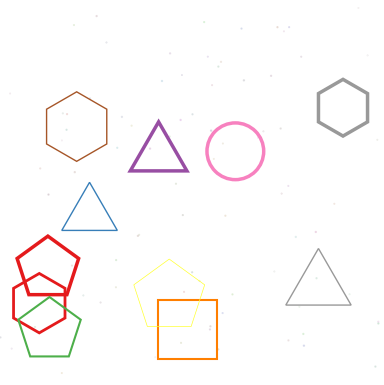[{"shape": "hexagon", "thickness": 2, "radius": 0.39, "center": [0.102, 0.213]}, {"shape": "pentagon", "thickness": 2.5, "radius": 0.42, "center": [0.124, 0.303]}, {"shape": "triangle", "thickness": 1, "radius": 0.42, "center": [0.233, 0.443]}, {"shape": "pentagon", "thickness": 1.5, "radius": 0.43, "center": [0.129, 0.143]}, {"shape": "triangle", "thickness": 2.5, "radius": 0.42, "center": [0.412, 0.599]}, {"shape": "square", "thickness": 1.5, "radius": 0.38, "center": [0.486, 0.145]}, {"shape": "pentagon", "thickness": 0.5, "radius": 0.48, "center": [0.44, 0.23]}, {"shape": "hexagon", "thickness": 1, "radius": 0.45, "center": [0.199, 0.671]}, {"shape": "circle", "thickness": 2.5, "radius": 0.37, "center": [0.611, 0.607]}, {"shape": "hexagon", "thickness": 2.5, "radius": 0.37, "center": [0.891, 0.72]}, {"shape": "triangle", "thickness": 1, "radius": 0.49, "center": [0.827, 0.257]}]